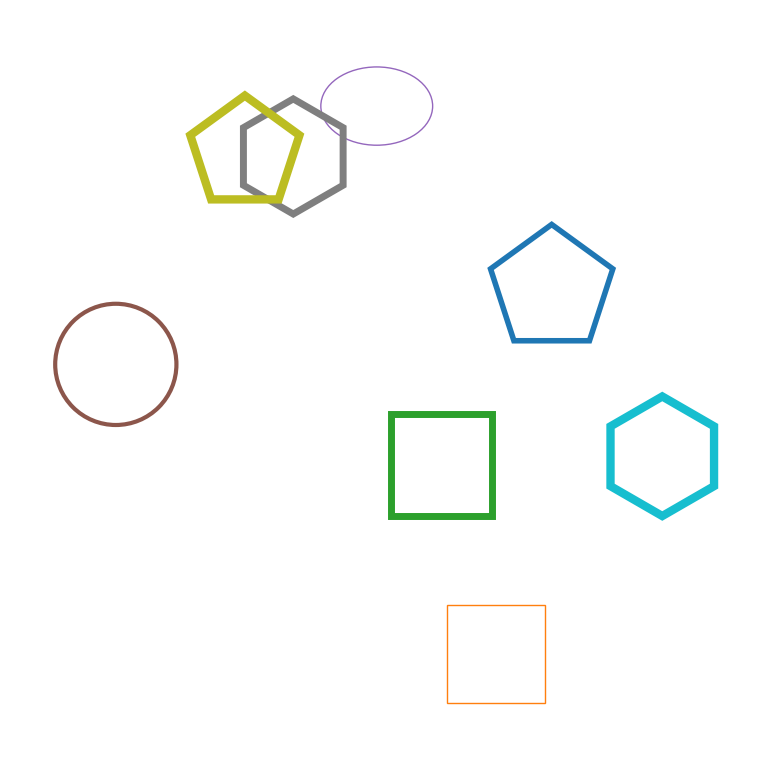[{"shape": "pentagon", "thickness": 2, "radius": 0.42, "center": [0.716, 0.625]}, {"shape": "square", "thickness": 0.5, "radius": 0.32, "center": [0.645, 0.15]}, {"shape": "square", "thickness": 2.5, "radius": 0.33, "center": [0.574, 0.396]}, {"shape": "oval", "thickness": 0.5, "radius": 0.36, "center": [0.489, 0.862]}, {"shape": "circle", "thickness": 1.5, "radius": 0.39, "center": [0.15, 0.527]}, {"shape": "hexagon", "thickness": 2.5, "radius": 0.37, "center": [0.381, 0.797]}, {"shape": "pentagon", "thickness": 3, "radius": 0.37, "center": [0.318, 0.801]}, {"shape": "hexagon", "thickness": 3, "radius": 0.39, "center": [0.86, 0.407]}]